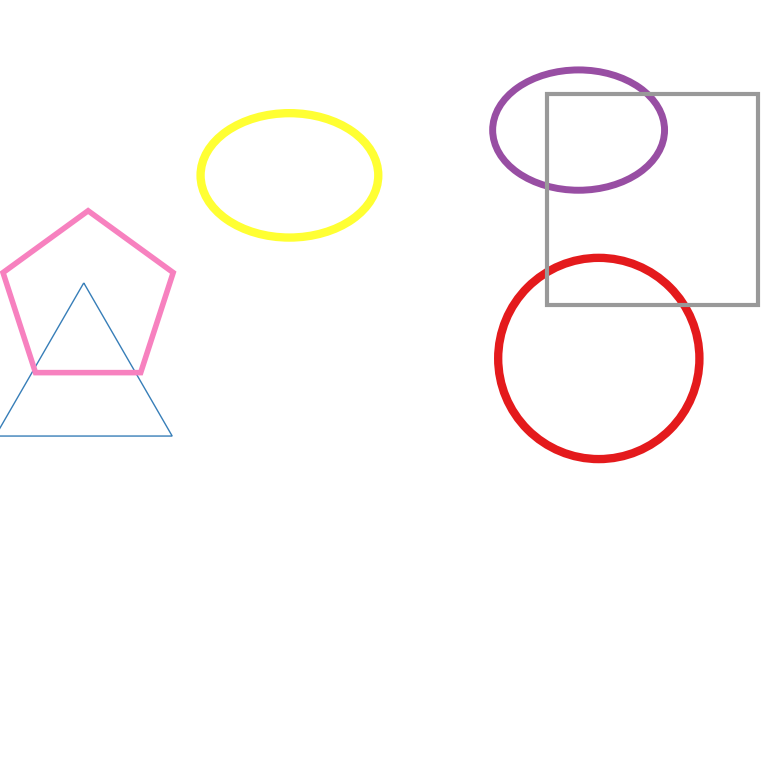[{"shape": "circle", "thickness": 3, "radius": 0.65, "center": [0.778, 0.534]}, {"shape": "triangle", "thickness": 0.5, "radius": 0.66, "center": [0.109, 0.5]}, {"shape": "oval", "thickness": 2.5, "radius": 0.56, "center": [0.751, 0.831]}, {"shape": "oval", "thickness": 3, "radius": 0.58, "center": [0.376, 0.772]}, {"shape": "pentagon", "thickness": 2, "radius": 0.58, "center": [0.114, 0.61]}, {"shape": "square", "thickness": 1.5, "radius": 0.69, "center": [0.847, 0.741]}]